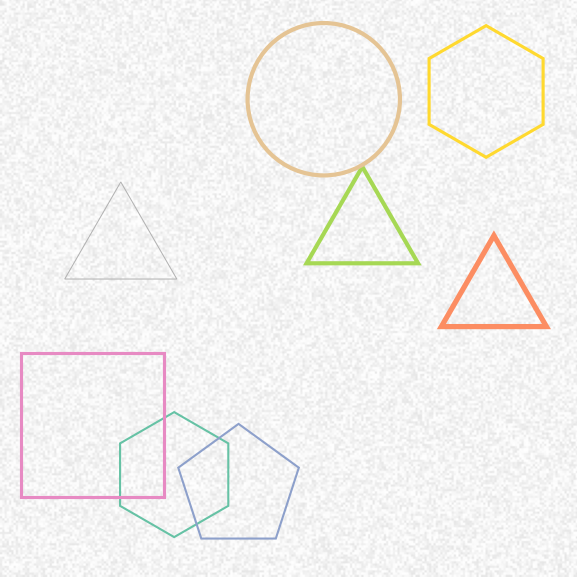[{"shape": "hexagon", "thickness": 1, "radius": 0.54, "center": [0.302, 0.177]}, {"shape": "triangle", "thickness": 2.5, "radius": 0.53, "center": [0.855, 0.486]}, {"shape": "pentagon", "thickness": 1, "radius": 0.55, "center": [0.413, 0.155]}, {"shape": "square", "thickness": 1.5, "radius": 0.62, "center": [0.16, 0.263]}, {"shape": "triangle", "thickness": 2, "radius": 0.56, "center": [0.627, 0.599]}, {"shape": "hexagon", "thickness": 1.5, "radius": 0.57, "center": [0.842, 0.841]}, {"shape": "circle", "thickness": 2, "radius": 0.66, "center": [0.561, 0.827]}, {"shape": "triangle", "thickness": 0.5, "radius": 0.56, "center": [0.209, 0.572]}]